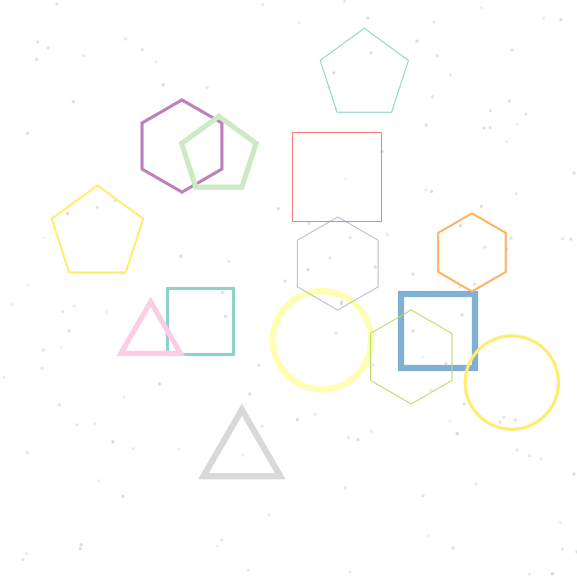[{"shape": "square", "thickness": 1.5, "radius": 0.29, "center": [0.347, 0.443]}, {"shape": "pentagon", "thickness": 0.5, "radius": 0.4, "center": [0.631, 0.87]}, {"shape": "circle", "thickness": 3, "radius": 0.43, "center": [0.558, 0.41]}, {"shape": "hexagon", "thickness": 0.5, "radius": 0.4, "center": [0.585, 0.543]}, {"shape": "square", "thickness": 0.5, "radius": 0.39, "center": [0.583, 0.693]}, {"shape": "square", "thickness": 3, "radius": 0.32, "center": [0.758, 0.426]}, {"shape": "hexagon", "thickness": 1, "radius": 0.34, "center": [0.817, 0.562]}, {"shape": "hexagon", "thickness": 0.5, "radius": 0.41, "center": [0.712, 0.381]}, {"shape": "triangle", "thickness": 2.5, "radius": 0.3, "center": [0.261, 0.417]}, {"shape": "triangle", "thickness": 3, "radius": 0.38, "center": [0.419, 0.213]}, {"shape": "hexagon", "thickness": 1.5, "radius": 0.4, "center": [0.315, 0.746]}, {"shape": "pentagon", "thickness": 2.5, "radius": 0.34, "center": [0.379, 0.73]}, {"shape": "pentagon", "thickness": 1, "radius": 0.42, "center": [0.169, 0.595]}, {"shape": "circle", "thickness": 1.5, "radius": 0.4, "center": [0.886, 0.337]}]